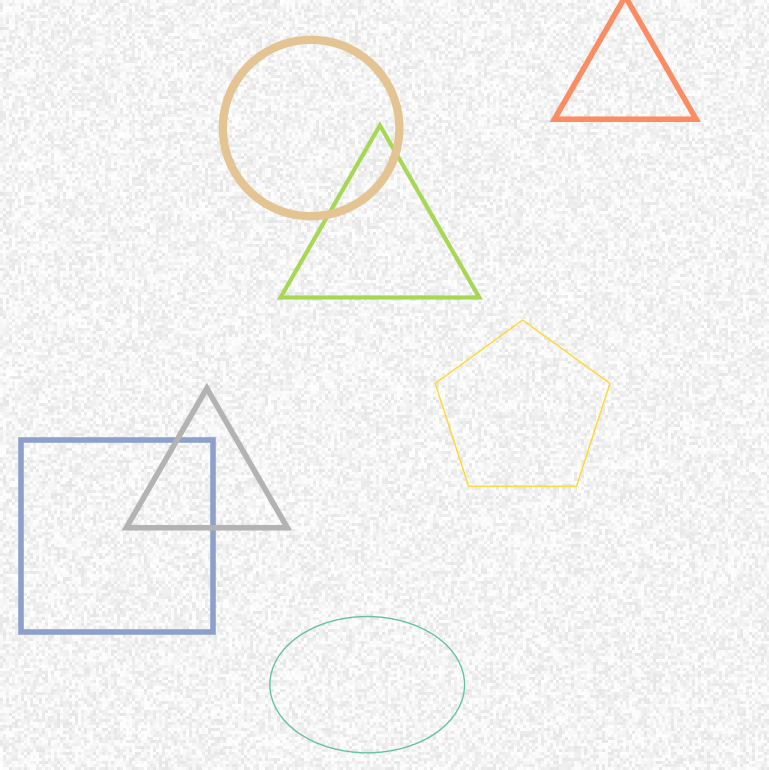[{"shape": "oval", "thickness": 0.5, "radius": 0.63, "center": [0.477, 0.111]}, {"shape": "triangle", "thickness": 2, "radius": 0.53, "center": [0.812, 0.898]}, {"shape": "square", "thickness": 2, "radius": 0.62, "center": [0.152, 0.304]}, {"shape": "triangle", "thickness": 1.5, "radius": 0.75, "center": [0.493, 0.688]}, {"shape": "pentagon", "thickness": 0.5, "radius": 0.6, "center": [0.679, 0.465]}, {"shape": "circle", "thickness": 3, "radius": 0.57, "center": [0.404, 0.834]}, {"shape": "triangle", "thickness": 2, "radius": 0.6, "center": [0.269, 0.375]}]